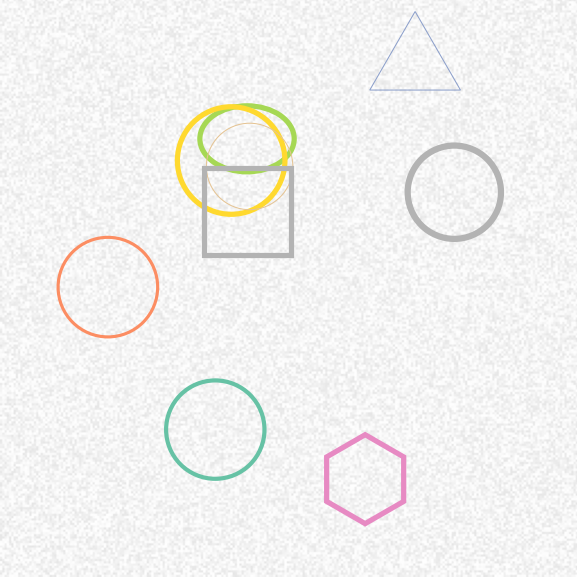[{"shape": "circle", "thickness": 2, "radius": 0.43, "center": [0.373, 0.255]}, {"shape": "circle", "thickness": 1.5, "radius": 0.43, "center": [0.187, 0.502]}, {"shape": "triangle", "thickness": 0.5, "radius": 0.45, "center": [0.719, 0.889]}, {"shape": "hexagon", "thickness": 2.5, "radius": 0.39, "center": [0.632, 0.169]}, {"shape": "oval", "thickness": 2.5, "radius": 0.41, "center": [0.428, 0.759]}, {"shape": "circle", "thickness": 2.5, "radius": 0.47, "center": [0.4, 0.721]}, {"shape": "circle", "thickness": 0.5, "radius": 0.37, "center": [0.432, 0.711]}, {"shape": "circle", "thickness": 3, "radius": 0.4, "center": [0.787, 0.666]}, {"shape": "square", "thickness": 2.5, "radius": 0.38, "center": [0.429, 0.633]}]